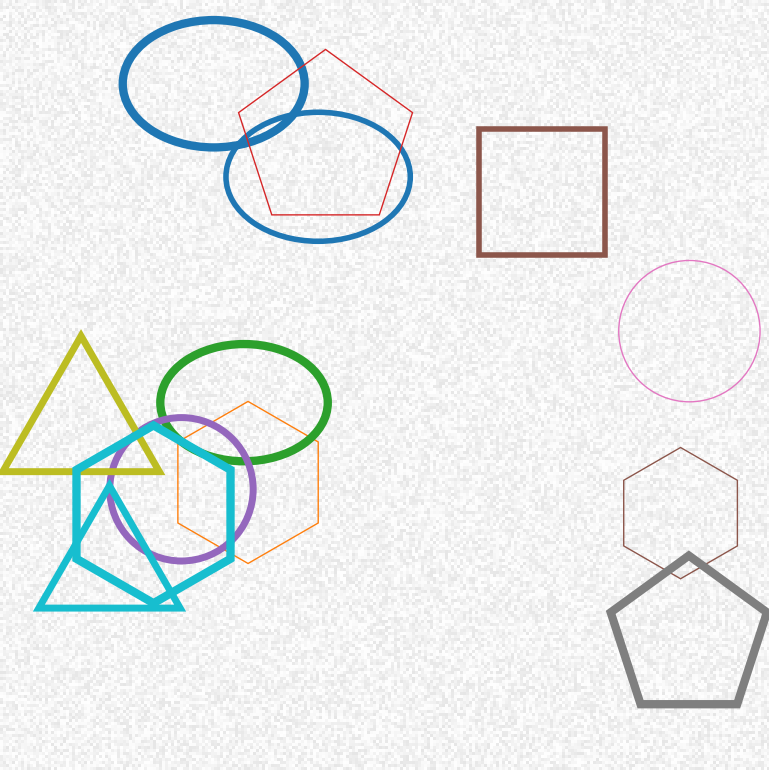[{"shape": "oval", "thickness": 2, "radius": 0.6, "center": [0.413, 0.77]}, {"shape": "oval", "thickness": 3, "radius": 0.59, "center": [0.278, 0.891]}, {"shape": "hexagon", "thickness": 0.5, "radius": 0.53, "center": [0.322, 0.373]}, {"shape": "oval", "thickness": 3, "radius": 0.54, "center": [0.317, 0.477]}, {"shape": "pentagon", "thickness": 0.5, "radius": 0.59, "center": [0.423, 0.817]}, {"shape": "circle", "thickness": 2.5, "radius": 0.47, "center": [0.236, 0.365]}, {"shape": "hexagon", "thickness": 0.5, "radius": 0.43, "center": [0.884, 0.334]}, {"shape": "square", "thickness": 2, "radius": 0.41, "center": [0.704, 0.751]}, {"shape": "circle", "thickness": 0.5, "radius": 0.46, "center": [0.895, 0.57]}, {"shape": "pentagon", "thickness": 3, "radius": 0.53, "center": [0.895, 0.172]}, {"shape": "triangle", "thickness": 2.5, "radius": 0.59, "center": [0.105, 0.446]}, {"shape": "triangle", "thickness": 2.5, "radius": 0.53, "center": [0.142, 0.263]}, {"shape": "hexagon", "thickness": 3, "radius": 0.58, "center": [0.199, 0.332]}]